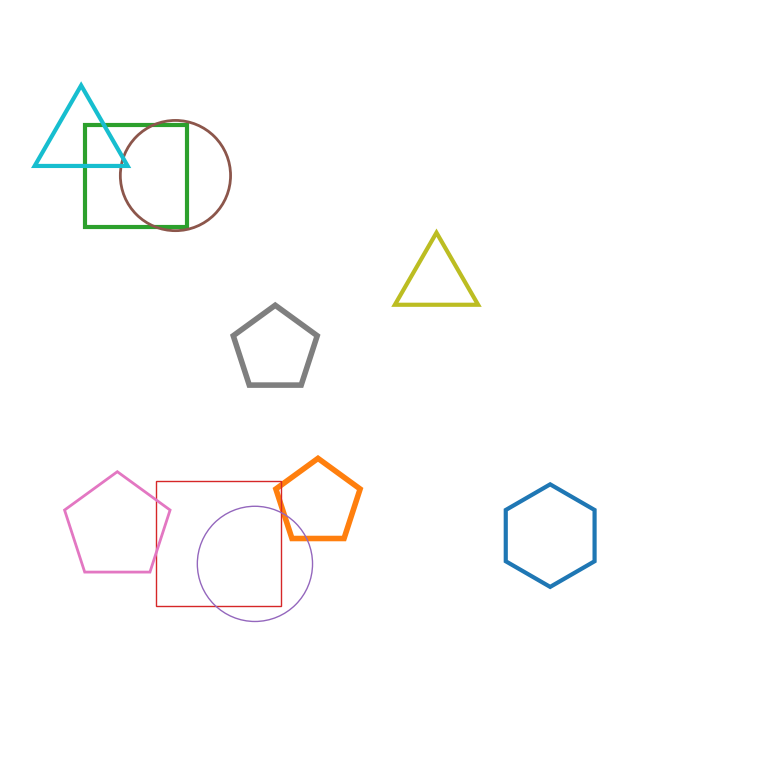[{"shape": "hexagon", "thickness": 1.5, "radius": 0.33, "center": [0.715, 0.304]}, {"shape": "pentagon", "thickness": 2, "radius": 0.29, "center": [0.413, 0.347]}, {"shape": "square", "thickness": 1.5, "radius": 0.33, "center": [0.176, 0.771]}, {"shape": "square", "thickness": 0.5, "radius": 0.4, "center": [0.284, 0.294]}, {"shape": "circle", "thickness": 0.5, "radius": 0.37, "center": [0.331, 0.268]}, {"shape": "circle", "thickness": 1, "radius": 0.36, "center": [0.228, 0.772]}, {"shape": "pentagon", "thickness": 1, "radius": 0.36, "center": [0.152, 0.315]}, {"shape": "pentagon", "thickness": 2, "radius": 0.29, "center": [0.357, 0.546]}, {"shape": "triangle", "thickness": 1.5, "radius": 0.31, "center": [0.567, 0.635]}, {"shape": "triangle", "thickness": 1.5, "radius": 0.35, "center": [0.105, 0.819]}]